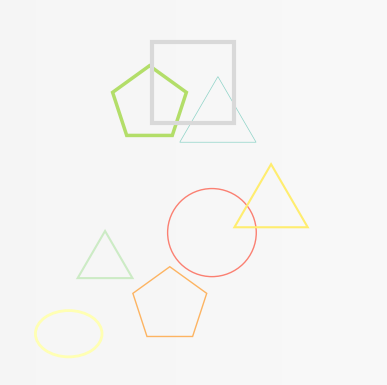[{"shape": "triangle", "thickness": 0.5, "radius": 0.57, "center": [0.562, 0.687]}, {"shape": "oval", "thickness": 2, "radius": 0.43, "center": [0.177, 0.133]}, {"shape": "circle", "thickness": 1, "radius": 0.57, "center": [0.547, 0.396]}, {"shape": "pentagon", "thickness": 1, "radius": 0.5, "center": [0.438, 0.207]}, {"shape": "pentagon", "thickness": 2.5, "radius": 0.5, "center": [0.386, 0.729]}, {"shape": "square", "thickness": 3, "radius": 0.53, "center": [0.498, 0.786]}, {"shape": "triangle", "thickness": 1.5, "radius": 0.41, "center": [0.271, 0.318]}, {"shape": "triangle", "thickness": 1.5, "radius": 0.55, "center": [0.7, 0.464]}]